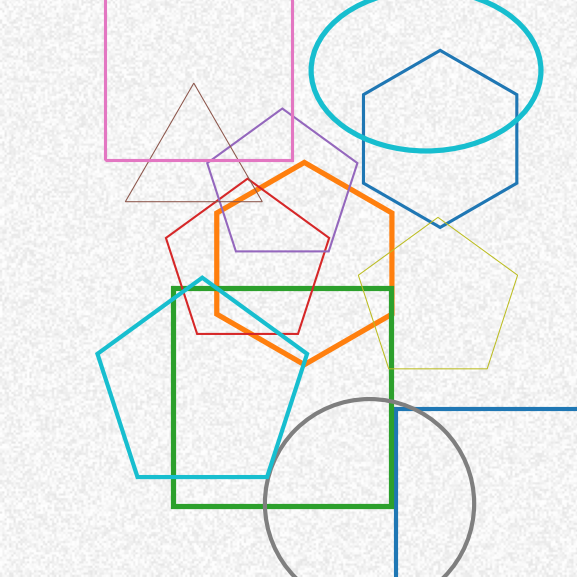[{"shape": "hexagon", "thickness": 1.5, "radius": 0.77, "center": [0.762, 0.759]}, {"shape": "square", "thickness": 2, "radius": 0.9, "center": [0.865, 0.111]}, {"shape": "hexagon", "thickness": 2.5, "radius": 0.88, "center": [0.527, 0.543]}, {"shape": "square", "thickness": 2.5, "radius": 0.94, "center": [0.488, 0.312]}, {"shape": "pentagon", "thickness": 1, "radius": 0.74, "center": [0.429, 0.541]}, {"shape": "pentagon", "thickness": 1, "radius": 0.68, "center": [0.489, 0.674]}, {"shape": "triangle", "thickness": 0.5, "radius": 0.68, "center": [0.336, 0.718]}, {"shape": "square", "thickness": 1.5, "radius": 0.81, "center": [0.344, 0.883]}, {"shape": "circle", "thickness": 2, "radius": 0.91, "center": [0.64, 0.127]}, {"shape": "pentagon", "thickness": 0.5, "radius": 0.72, "center": [0.758, 0.478]}, {"shape": "oval", "thickness": 2.5, "radius": 0.99, "center": [0.738, 0.877]}, {"shape": "pentagon", "thickness": 2, "radius": 0.95, "center": [0.35, 0.327]}]